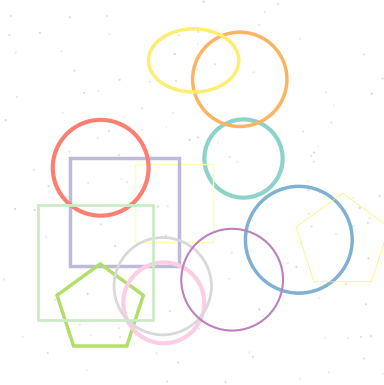[{"shape": "circle", "thickness": 3, "radius": 0.51, "center": [0.632, 0.588]}, {"shape": "square", "thickness": 1, "radius": 0.51, "center": [0.452, 0.473]}, {"shape": "square", "thickness": 2.5, "radius": 0.71, "center": [0.323, 0.449]}, {"shape": "circle", "thickness": 3, "radius": 0.62, "center": [0.261, 0.564]}, {"shape": "circle", "thickness": 2.5, "radius": 0.69, "center": [0.776, 0.377]}, {"shape": "circle", "thickness": 2.5, "radius": 0.61, "center": [0.623, 0.794]}, {"shape": "pentagon", "thickness": 2.5, "radius": 0.59, "center": [0.26, 0.197]}, {"shape": "circle", "thickness": 3, "radius": 0.53, "center": [0.425, 0.213]}, {"shape": "circle", "thickness": 2, "radius": 0.63, "center": [0.423, 0.257]}, {"shape": "circle", "thickness": 1.5, "radius": 0.66, "center": [0.603, 0.274]}, {"shape": "square", "thickness": 2, "radius": 0.74, "center": [0.248, 0.318]}, {"shape": "oval", "thickness": 2.5, "radius": 0.59, "center": [0.503, 0.843]}, {"shape": "pentagon", "thickness": 0.5, "radius": 0.64, "center": [0.89, 0.371]}]